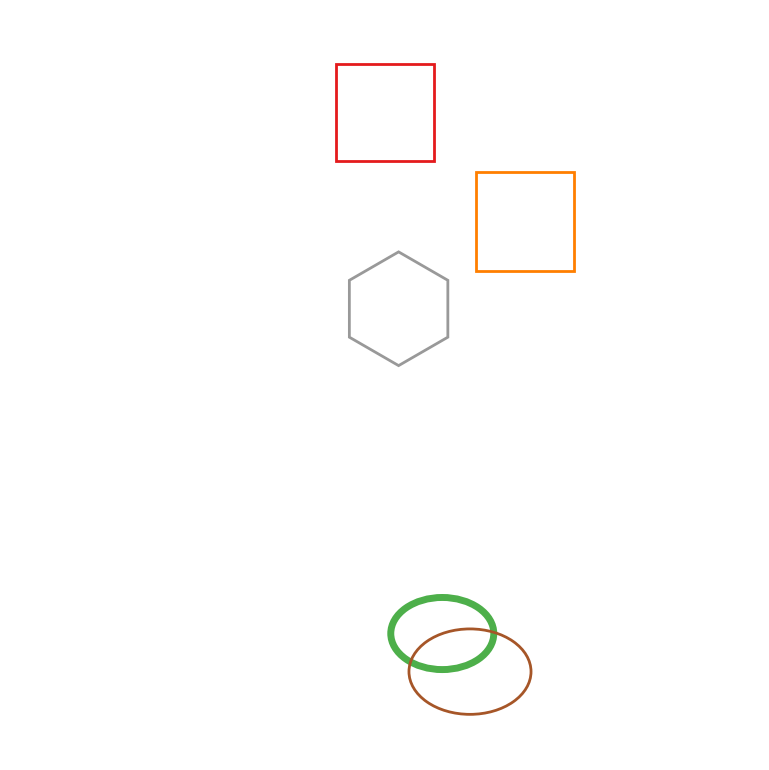[{"shape": "square", "thickness": 1, "radius": 0.32, "center": [0.5, 0.854]}, {"shape": "oval", "thickness": 2.5, "radius": 0.33, "center": [0.574, 0.177]}, {"shape": "square", "thickness": 1, "radius": 0.32, "center": [0.682, 0.712]}, {"shape": "oval", "thickness": 1, "radius": 0.4, "center": [0.61, 0.128]}, {"shape": "hexagon", "thickness": 1, "radius": 0.37, "center": [0.518, 0.599]}]